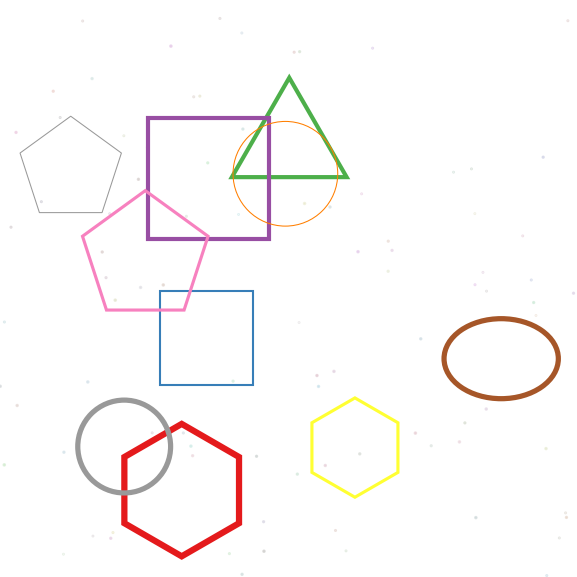[{"shape": "hexagon", "thickness": 3, "radius": 0.57, "center": [0.315, 0.15]}, {"shape": "square", "thickness": 1, "radius": 0.41, "center": [0.358, 0.414]}, {"shape": "triangle", "thickness": 2, "radius": 0.57, "center": [0.501, 0.75]}, {"shape": "square", "thickness": 2, "radius": 0.53, "center": [0.361, 0.691]}, {"shape": "circle", "thickness": 0.5, "radius": 0.45, "center": [0.494, 0.698]}, {"shape": "hexagon", "thickness": 1.5, "radius": 0.43, "center": [0.615, 0.224]}, {"shape": "oval", "thickness": 2.5, "radius": 0.49, "center": [0.868, 0.378]}, {"shape": "pentagon", "thickness": 1.5, "radius": 0.57, "center": [0.252, 0.555]}, {"shape": "circle", "thickness": 2.5, "radius": 0.4, "center": [0.215, 0.226]}, {"shape": "pentagon", "thickness": 0.5, "radius": 0.46, "center": [0.122, 0.706]}]